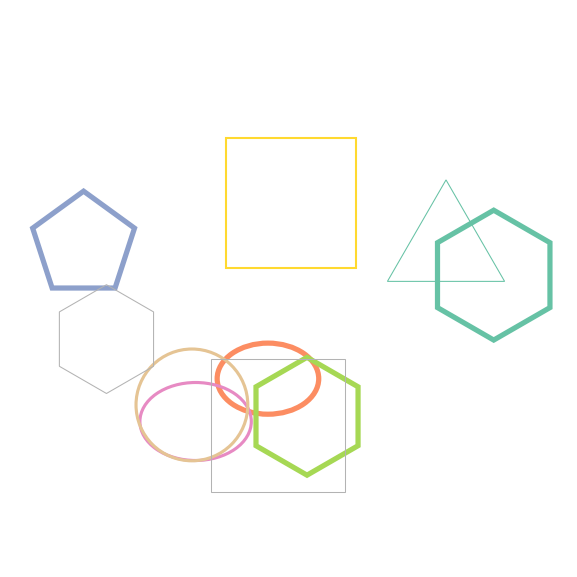[{"shape": "triangle", "thickness": 0.5, "radius": 0.59, "center": [0.772, 0.57]}, {"shape": "hexagon", "thickness": 2.5, "radius": 0.56, "center": [0.855, 0.523]}, {"shape": "oval", "thickness": 2.5, "radius": 0.44, "center": [0.464, 0.343]}, {"shape": "pentagon", "thickness": 2.5, "radius": 0.46, "center": [0.145, 0.575]}, {"shape": "oval", "thickness": 1.5, "radius": 0.48, "center": [0.339, 0.269]}, {"shape": "hexagon", "thickness": 2.5, "radius": 0.51, "center": [0.532, 0.278]}, {"shape": "square", "thickness": 1, "radius": 0.56, "center": [0.504, 0.648]}, {"shape": "circle", "thickness": 1.5, "radius": 0.48, "center": [0.332, 0.298]}, {"shape": "square", "thickness": 0.5, "radius": 0.58, "center": [0.481, 0.262]}, {"shape": "hexagon", "thickness": 0.5, "radius": 0.47, "center": [0.184, 0.412]}]